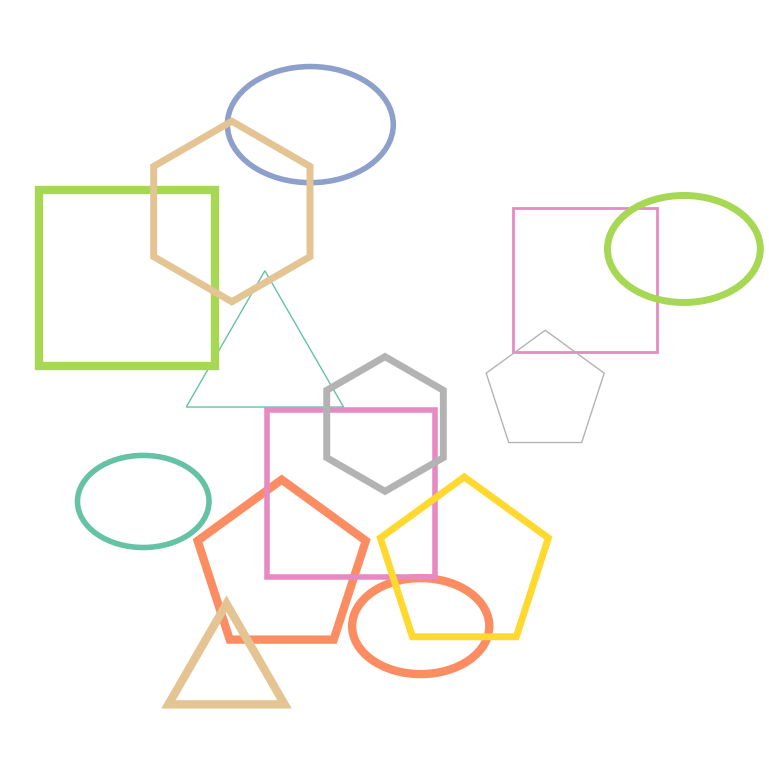[{"shape": "oval", "thickness": 2, "radius": 0.43, "center": [0.186, 0.349]}, {"shape": "triangle", "thickness": 0.5, "radius": 0.59, "center": [0.344, 0.53]}, {"shape": "oval", "thickness": 3, "radius": 0.45, "center": [0.546, 0.187]}, {"shape": "pentagon", "thickness": 3, "radius": 0.57, "center": [0.366, 0.262]}, {"shape": "oval", "thickness": 2, "radius": 0.54, "center": [0.403, 0.838]}, {"shape": "square", "thickness": 1, "radius": 0.47, "center": [0.76, 0.636]}, {"shape": "square", "thickness": 2, "radius": 0.54, "center": [0.456, 0.359]}, {"shape": "oval", "thickness": 2.5, "radius": 0.5, "center": [0.888, 0.677]}, {"shape": "square", "thickness": 3, "radius": 0.57, "center": [0.165, 0.639]}, {"shape": "pentagon", "thickness": 2.5, "radius": 0.57, "center": [0.603, 0.266]}, {"shape": "triangle", "thickness": 3, "radius": 0.44, "center": [0.294, 0.129]}, {"shape": "hexagon", "thickness": 2.5, "radius": 0.59, "center": [0.301, 0.725]}, {"shape": "pentagon", "thickness": 0.5, "radius": 0.4, "center": [0.708, 0.49]}, {"shape": "hexagon", "thickness": 2.5, "radius": 0.44, "center": [0.5, 0.449]}]